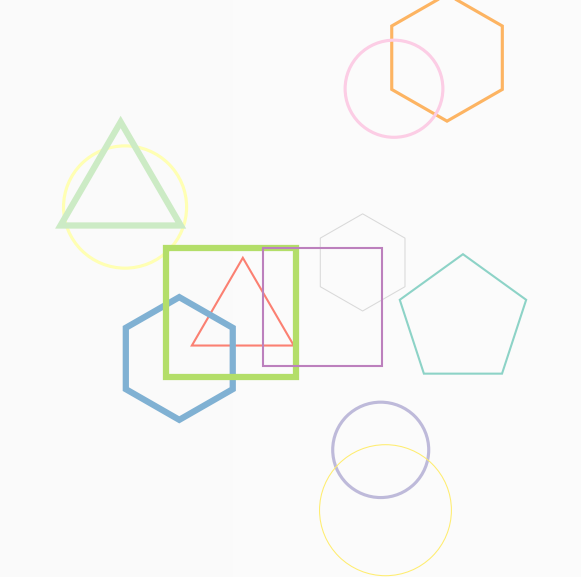[{"shape": "pentagon", "thickness": 1, "radius": 0.57, "center": [0.796, 0.445]}, {"shape": "circle", "thickness": 1.5, "radius": 0.53, "center": [0.215, 0.641]}, {"shape": "circle", "thickness": 1.5, "radius": 0.41, "center": [0.655, 0.22]}, {"shape": "triangle", "thickness": 1, "radius": 0.51, "center": [0.418, 0.451]}, {"shape": "hexagon", "thickness": 3, "radius": 0.53, "center": [0.308, 0.378]}, {"shape": "hexagon", "thickness": 1.5, "radius": 0.55, "center": [0.769, 0.899]}, {"shape": "square", "thickness": 3, "radius": 0.56, "center": [0.397, 0.458]}, {"shape": "circle", "thickness": 1.5, "radius": 0.42, "center": [0.678, 0.845]}, {"shape": "hexagon", "thickness": 0.5, "radius": 0.42, "center": [0.624, 0.545]}, {"shape": "square", "thickness": 1, "radius": 0.51, "center": [0.555, 0.467]}, {"shape": "triangle", "thickness": 3, "radius": 0.6, "center": [0.208, 0.668]}, {"shape": "circle", "thickness": 0.5, "radius": 0.57, "center": [0.663, 0.116]}]